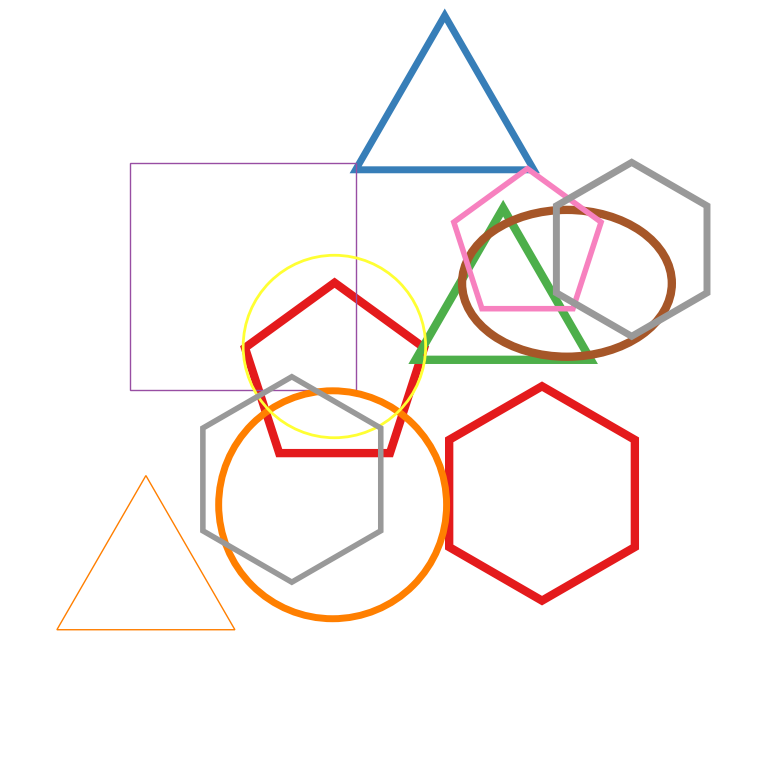[{"shape": "hexagon", "thickness": 3, "radius": 0.7, "center": [0.704, 0.359]}, {"shape": "pentagon", "thickness": 3, "radius": 0.61, "center": [0.435, 0.511]}, {"shape": "triangle", "thickness": 2.5, "radius": 0.67, "center": [0.578, 0.846]}, {"shape": "triangle", "thickness": 3, "radius": 0.66, "center": [0.653, 0.598]}, {"shape": "square", "thickness": 0.5, "radius": 0.74, "center": [0.316, 0.641]}, {"shape": "circle", "thickness": 2.5, "radius": 0.74, "center": [0.432, 0.344]}, {"shape": "triangle", "thickness": 0.5, "radius": 0.67, "center": [0.189, 0.249]}, {"shape": "circle", "thickness": 1, "radius": 0.59, "center": [0.434, 0.55]}, {"shape": "oval", "thickness": 3, "radius": 0.68, "center": [0.736, 0.632]}, {"shape": "pentagon", "thickness": 2, "radius": 0.5, "center": [0.685, 0.68]}, {"shape": "hexagon", "thickness": 2.5, "radius": 0.56, "center": [0.82, 0.676]}, {"shape": "hexagon", "thickness": 2, "radius": 0.67, "center": [0.379, 0.377]}]